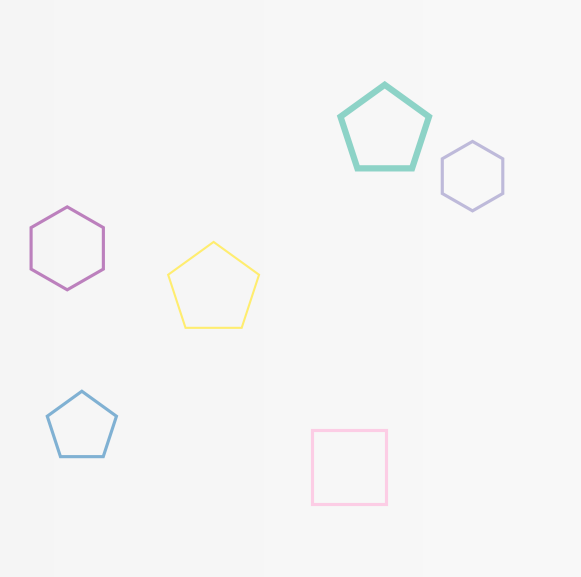[{"shape": "pentagon", "thickness": 3, "radius": 0.4, "center": [0.662, 0.772]}, {"shape": "hexagon", "thickness": 1.5, "radius": 0.3, "center": [0.813, 0.694]}, {"shape": "pentagon", "thickness": 1.5, "radius": 0.31, "center": [0.141, 0.259]}, {"shape": "square", "thickness": 1.5, "radius": 0.32, "center": [0.6, 0.191]}, {"shape": "hexagon", "thickness": 1.5, "radius": 0.36, "center": [0.116, 0.569]}, {"shape": "pentagon", "thickness": 1, "radius": 0.41, "center": [0.367, 0.498]}]